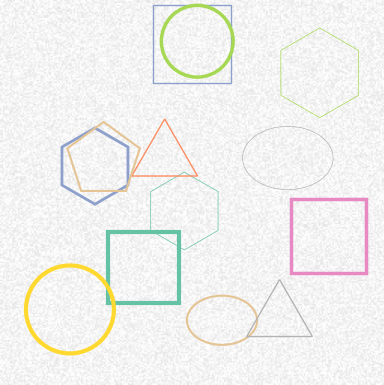[{"shape": "square", "thickness": 3, "radius": 0.46, "center": [0.373, 0.305]}, {"shape": "hexagon", "thickness": 0.5, "radius": 0.51, "center": [0.479, 0.452]}, {"shape": "triangle", "thickness": 1, "radius": 0.49, "center": [0.428, 0.592]}, {"shape": "square", "thickness": 1, "radius": 0.51, "center": [0.5, 0.886]}, {"shape": "hexagon", "thickness": 2, "radius": 0.49, "center": [0.247, 0.569]}, {"shape": "square", "thickness": 2.5, "radius": 0.48, "center": [0.853, 0.387]}, {"shape": "hexagon", "thickness": 0.5, "radius": 0.58, "center": [0.83, 0.811]}, {"shape": "circle", "thickness": 2.5, "radius": 0.47, "center": [0.512, 0.893]}, {"shape": "circle", "thickness": 3, "radius": 0.57, "center": [0.182, 0.196]}, {"shape": "pentagon", "thickness": 1.5, "radius": 0.5, "center": [0.269, 0.584]}, {"shape": "oval", "thickness": 1.5, "radius": 0.46, "center": [0.577, 0.168]}, {"shape": "oval", "thickness": 0.5, "radius": 0.59, "center": [0.748, 0.59]}, {"shape": "triangle", "thickness": 1, "radius": 0.49, "center": [0.726, 0.175]}]